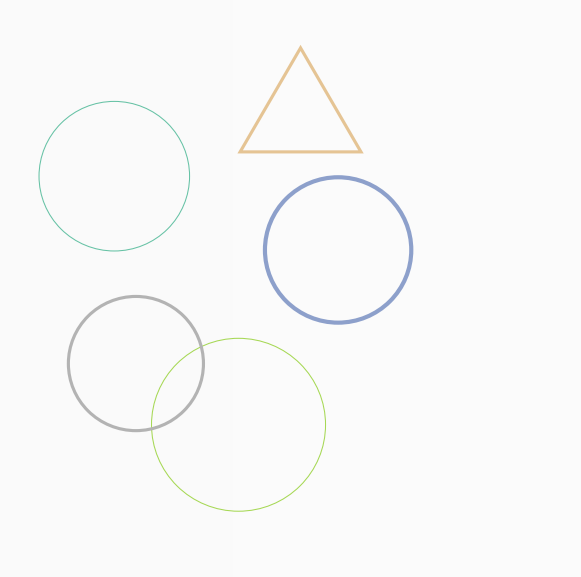[{"shape": "circle", "thickness": 0.5, "radius": 0.65, "center": [0.197, 0.694]}, {"shape": "circle", "thickness": 2, "radius": 0.63, "center": [0.582, 0.566]}, {"shape": "circle", "thickness": 0.5, "radius": 0.75, "center": [0.41, 0.264]}, {"shape": "triangle", "thickness": 1.5, "radius": 0.6, "center": [0.517, 0.796]}, {"shape": "circle", "thickness": 1.5, "radius": 0.58, "center": [0.234, 0.37]}]